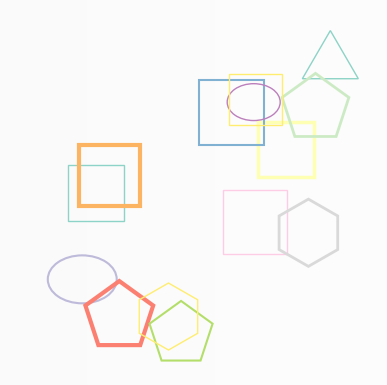[{"shape": "triangle", "thickness": 1, "radius": 0.42, "center": [0.852, 0.837]}, {"shape": "square", "thickness": 1, "radius": 0.36, "center": [0.247, 0.5]}, {"shape": "square", "thickness": 2.5, "radius": 0.36, "center": [0.738, 0.611]}, {"shape": "oval", "thickness": 1.5, "radius": 0.44, "center": [0.212, 0.274]}, {"shape": "pentagon", "thickness": 3, "radius": 0.46, "center": [0.308, 0.178]}, {"shape": "square", "thickness": 1.5, "radius": 0.42, "center": [0.598, 0.708]}, {"shape": "square", "thickness": 3, "radius": 0.4, "center": [0.282, 0.545]}, {"shape": "pentagon", "thickness": 1.5, "radius": 0.43, "center": [0.467, 0.133]}, {"shape": "square", "thickness": 1, "radius": 0.42, "center": [0.658, 0.422]}, {"shape": "hexagon", "thickness": 2, "radius": 0.44, "center": [0.796, 0.395]}, {"shape": "oval", "thickness": 1, "radius": 0.34, "center": [0.655, 0.735]}, {"shape": "pentagon", "thickness": 2, "radius": 0.45, "center": [0.814, 0.719]}, {"shape": "square", "thickness": 1, "radius": 0.34, "center": [0.659, 0.742]}, {"shape": "hexagon", "thickness": 1, "radius": 0.44, "center": [0.435, 0.178]}]